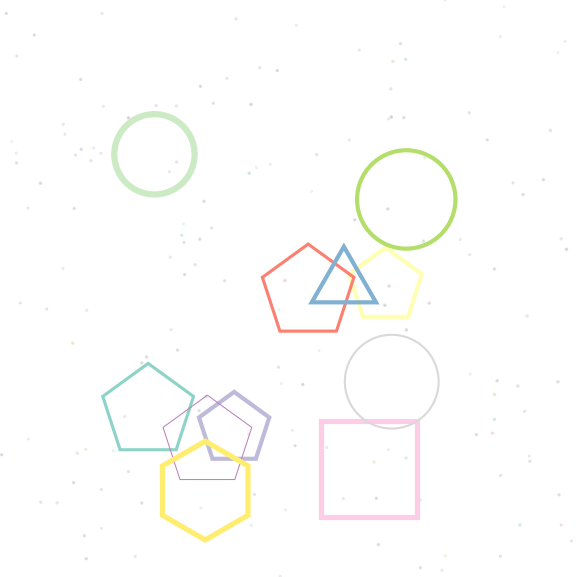[{"shape": "pentagon", "thickness": 1.5, "radius": 0.41, "center": [0.257, 0.287]}, {"shape": "pentagon", "thickness": 2, "radius": 0.33, "center": [0.668, 0.504]}, {"shape": "pentagon", "thickness": 2, "radius": 0.32, "center": [0.405, 0.257]}, {"shape": "pentagon", "thickness": 1.5, "radius": 0.42, "center": [0.534, 0.493]}, {"shape": "triangle", "thickness": 2, "radius": 0.32, "center": [0.595, 0.508]}, {"shape": "circle", "thickness": 2, "radius": 0.43, "center": [0.703, 0.654]}, {"shape": "square", "thickness": 2.5, "radius": 0.42, "center": [0.639, 0.187]}, {"shape": "circle", "thickness": 1, "radius": 0.41, "center": [0.678, 0.338]}, {"shape": "pentagon", "thickness": 0.5, "radius": 0.4, "center": [0.359, 0.234]}, {"shape": "circle", "thickness": 3, "radius": 0.35, "center": [0.267, 0.732]}, {"shape": "hexagon", "thickness": 2.5, "radius": 0.43, "center": [0.355, 0.15]}]